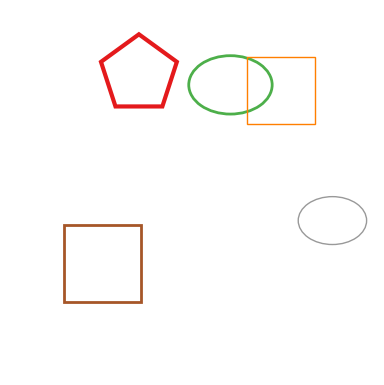[{"shape": "pentagon", "thickness": 3, "radius": 0.52, "center": [0.361, 0.807]}, {"shape": "oval", "thickness": 2, "radius": 0.54, "center": [0.599, 0.78]}, {"shape": "square", "thickness": 1, "radius": 0.44, "center": [0.73, 0.765]}, {"shape": "square", "thickness": 2, "radius": 0.5, "center": [0.266, 0.316]}, {"shape": "oval", "thickness": 1, "radius": 0.44, "center": [0.863, 0.427]}]